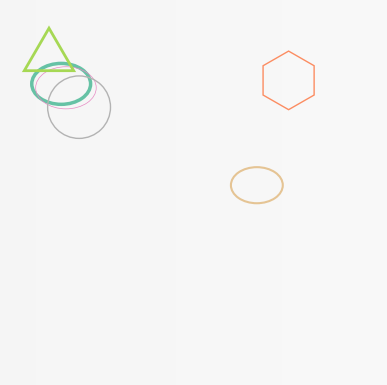[{"shape": "oval", "thickness": 2.5, "radius": 0.38, "center": [0.158, 0.782]}, {"shape": "hexagon", "thickness": 1, "radius": 0.38, "center": [0.745, 0.791]}, {"shape": "oval", "thickness": 0.5, "radius": 0.39, "center": [0.17, 0.772]}, {"shape": "triangle", "thickness": 2, "radius": 0.37, "center": [0.126, 0.853]}, {"shape": "oval", "thickness": 1.5, "radius": 0.33, "center": [0.663, 0.519]}, {"shape": "circle", "thickness": 1, "radius": 0.41, "center": [0.204, 0.722]}]